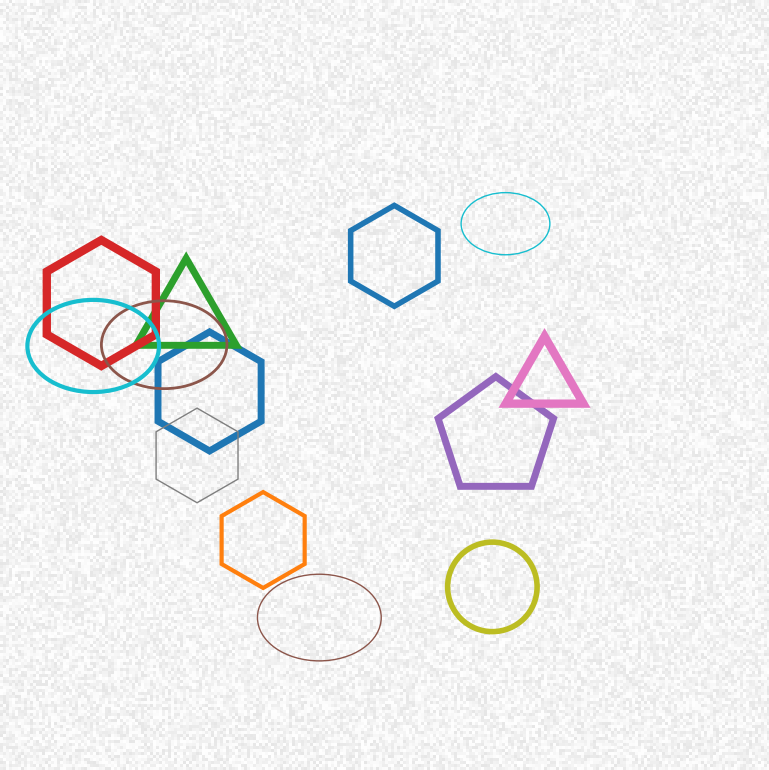[{"shape": "hexagon", "thickness": 2, "radius": 0.33, "center": [0.512, 0.668]}, {"shape": "hexagon", "thickness": 2.5, "radius": 0.39, "center": [0.272, 0.492]}, {"shape": "hexagon", "thickness": 1.5, "radius": 0.31, "center": [0.342, 0.299]}, {"shape": "triangle", "thickness": 2.5, "radius": 0.38, "center": [0.242, 0.589]}, {"shape": "hexagon", "thickness": 3, "radius": 0.41, "center": [0.132, 0.606]}, {"shape": "pentagon", "thickness": 2.5, "radius": 0.39, "center": [0.644, 0.432]}, {"shape": "oval", "thickness": 0.5, "radius": 0.4, "center": [0.415, 0.198]}, {"shape": "oval", "thickness": 1, "radius": 0.41, "center": [0.213, 0.552]}, {"shape": "triangle", "thickness": 3, "radius": 0.29, "center": [0.707, 0.505]}, {"shape": "hexagon", "thickness": 0.5, "radius": 0.31, "center": [0.256, 0.409]}, {"shape": "circle", "thickness": 2, "radius": 0.29, "center": [0.639, 0.238]}, {"shape": "oval", "thickness": 1.5, "radius": 0.43, "center": [0.121, 0.551]}, {"shape": "oval", "thickness": 0.5, "radius": 0.29, "center": [0.656, 0.709]}]